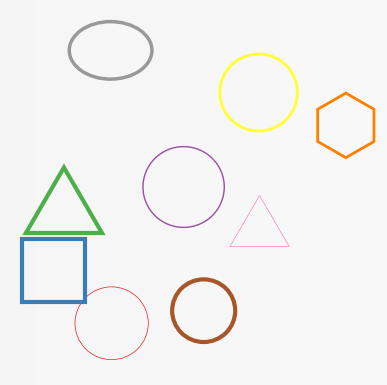[{"shape": "circle", "thickness": 0.5, "radius": 0.47, "center": [0.288, 0.16]}, {"shape": "square", "thickness": 3, "radius": 0.41, "center": [0.138, 0.297]}, {"shape": "triangle", "thickness": 3, "radius": 0.57, "center": [0.165, 0.452]}, {"shape": "circle", "thickness": 1, "radius": 0.52, "center": [0.474, 0.514]}, {"shape": "hexagon", "thickness": 2, "radius": 0.42, "center": [0.892, 0.674]}, {"shape": "circle", "thickness": 2, "radius": 0.5, "center": [0.667, 0.76]}, {"shape": "circle", "thickness": 3, "radius": 0.41, "center": [0.526, 0.193]}, {"shape": "triangle", "thickness": 0.5, "radius": 0.44, "center": [0.67, 0.404]}, {"shape": "oval", "thickness": 2.5, "radius": 0.53, "center": [0.285, 0.869]}]